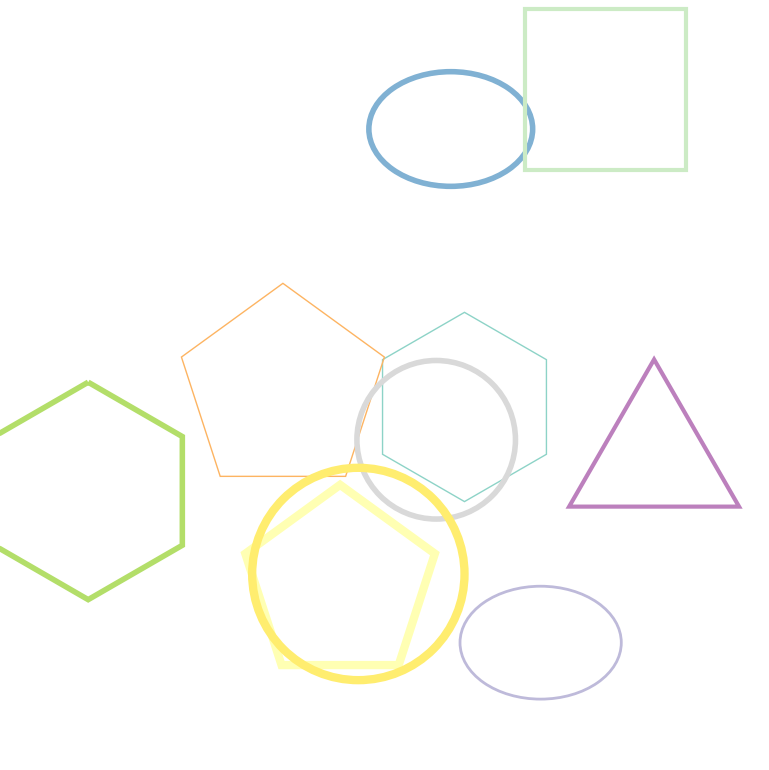[{"shape": "hexagon", "thickness": 0.5, "radius": 0.61, "center": [0.603, 0.471]}, {"shape": "pentagon", "thickness": 3, "radius": 0.65, "center": [0.442, 0.241]}, {"shape": "oval", "thickness": 1, "radius": 0.52, "center": [0.702, 0.165]}, {"shape": "oval", "thickness": 2, "radius": 0.53, "center": [0.585, 0.832]}, {"shape": "pentagon", "thickness": 0.5, "radius": 0.69, "center": [0.367, 0.493]}, {"shape": "hexagon", "thickness": 2, "radius": 0.71, "center": [0.115, 0.362]}, {"shape": "circle", "thickness": 2, "radius": 0.51, "center": [0.566, 0.429]}, {"shape": "triangle", "thickness": 1.5, "radius": 0.64, "center": [0.849, 0.406]}, {"shape": "square", "thickness": 1.5, "radius": 0.52, "center": [0.786, 0.884]}, {"shape": "circle", "thickness": 3, "radius": 0.69, "center": [0.465, 0.255]}]